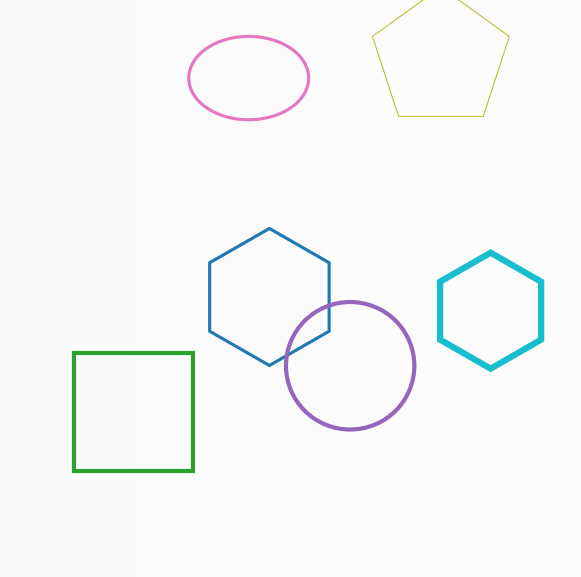[{"shape": "hexagon", "thickness": 1.5, "radius": 0.59, "center": [0.463, 0.485]}, {"shape": "square", "thickness": 2, "radius": 0.51, "center": [0.23, 0.286]}, {"shape": "circle", "thickness": 2, "radius": 0.55, "center": [0.602, 0.366]}, {"shape": "oval", "thickness": 1.5, "radius": 0.52, "center": [0.428, 0.864]}, {"shape": "pentagon", "thickness": 0.5, "radius": 0.62, "center": [0.759, 0.898]}, {"shape": "hexagon", "thickness": 3, "radius": 0.5, "center": [0.844, 0.461]}]